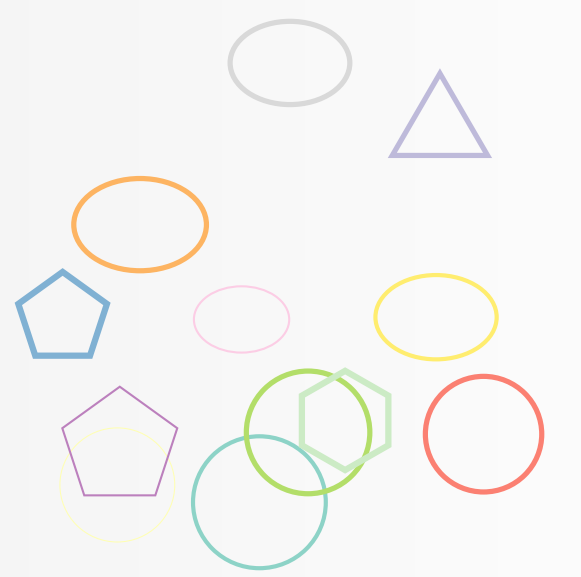[{"shape": "circle", "thickness": 2, "radius": 0.57, "center": [0.446, 0.129]}, {"shape": "circle", "thickness": 0.5, "radius": 0.49, "center": [0.202, 0.159]}, {"shape": "triangle", "thickness": 2.5, "radius": 0.47, "center": [0.757, 0.777]}, {"shape": "circle", "thickness": 2.5, "radius": 0.5, "center": [0.832, 0.247]}, {"shape": "pentagon", "thickness": 3, "radius": 0.4, "center": [0.108, 0.448]}, {"shape": "oval", "thickness": 2.5, "radius": 0.57, "center": [0.241, 0.61]}, {"shape": "circle", "thickness": 2.5, "radius": 0.53, "center": [0.53, 0.25]}, {"shape": "oval", "thickness": 1, "radius": 0.41, "center": [0.416, 0.446]}, {"shape": "oval", "thickness": 2.5, "radius": 0.51, "center": [0.499, 0.89]}, {"shape": "pentagon", "thickness": 1, "radius": 0.52, "center": [0.206, 0.226]}, {"shape": "hexagon", "thickness": 3, "radius": 0.43, "center": [0.594, 0.271]}, {"shape": "oval", "thickness": 2, "radius": 0.52, "center": [0.75, 0.45]}]